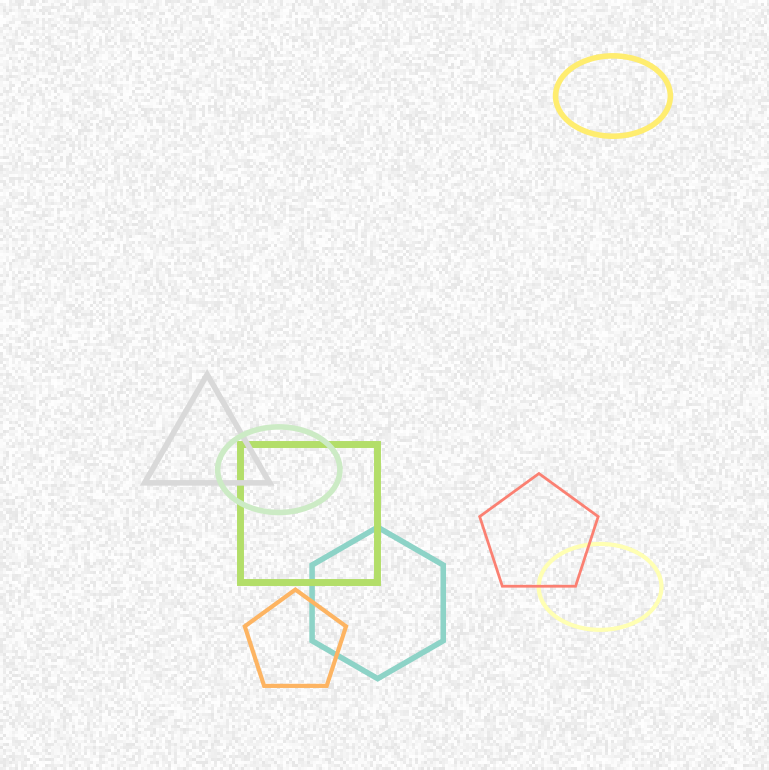[{"shape": "hexagon", "thickness": 2, "radius": 0.49, "center": [0.49, 0.217]}, {"shape": "oval", "thickness": 1.5, "radius": 0.4, "center": [0.779, 0.238]}, {"shape": "pentagon", "thickness": 1, "radius": 0.4, "center": [0.7, 0.304]}, {"shape": "pentagon", "thickness": 1.5, "radius": 0.35, "center": [0.384, 0.165]}, {"shape": "square", "thickness": 2.5, "radius": 0.45, "center": [0.401, 0.334]}, {"shape": "triangle", "thickness": 2, "radius": 0.47, "center": [0.269, 0.42]}, {"shape": "oval", "thickness": 2, "radius": 0.4, "center": [0.362, 0.39]}, {"shape": "oval", "thickness": 2, "radius": 0.37, "center": [0.796, 0.875]}]